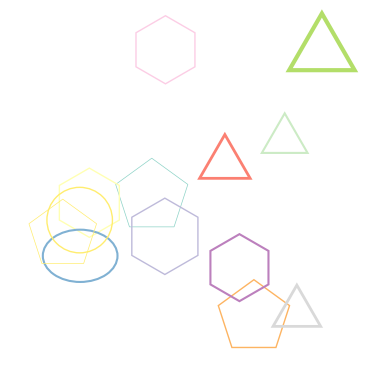[{"shape": "pentagon", "thickness": 0.5, "radius": 0.49, "center": [0.394, 0.49]}, {"shape": "hexagon", "thickness": 1, "radius": 0.45, "center": [0.232, 0.473]}, {"shape": "hexagon", "thickness": 1, "radius": 0.5, "center": [0.428, 0.386]}, {"shape": "triangle", "thickness": 2, "radius": 0.38, "center": [0.584, 0.575]}, {"shape": "oval", "thickness": 1.5, "radius": 0.48, "center": [0.208, 0.336]}, {"shape": "pentagon", "thickness": 1, "radius": 0.49, "center": [0.66, 0.176]}, {"shape": "triangle", "thickness": 3, "radius": 0.49, "center": [0.836, 0.867]}, {"shape": "hexagon", "thickness": 1, "radius": 0.44, "center": [0.43, 0.871]}, {"shape": "triangle", "thickness": 2, "radius": 0.36, "center": [0.771, 0.188]}, {"shape": "hexagon", "thickness": 1.5, "radius": 0.44, "center": [0.622, 0.305]}, {"shape": "triangle", "thickness": 1.5, "radius": 0.34, "center": [0.739, 0.637]}, {"shape": "circle", "thickness": 1, "radius": 0.43, "center": [0.207, 0.428]}, {"shape": "pentagon", "thickness": 0.5, "radius": 0.46, "center": [0.163, 0.39]}]